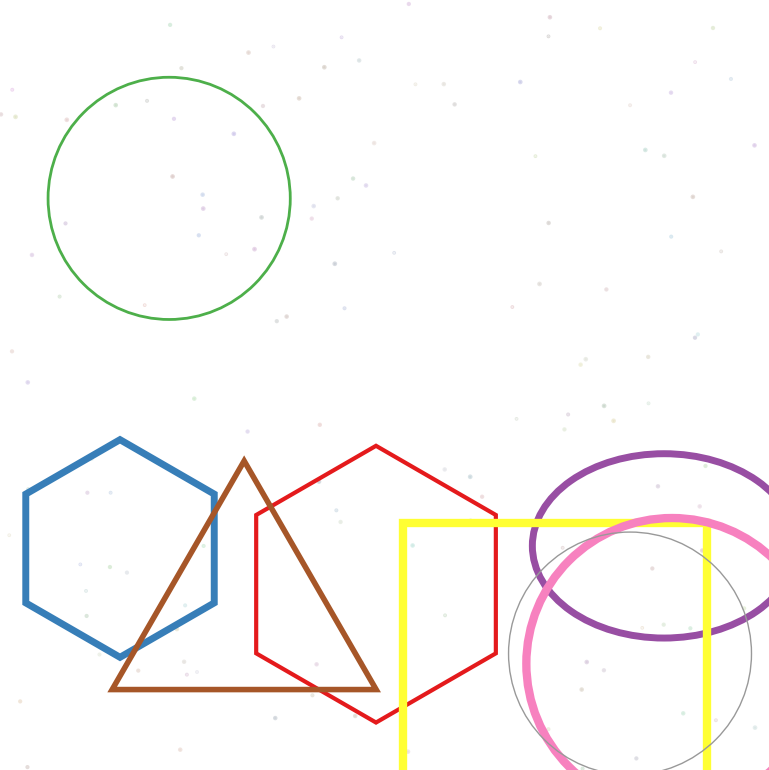[{"shape": "hexagon", "thickness": 1.5, "radius": 0.9, "center": [0.488, 0.241]}, {"shape": "hexagon", "thickness": 2.5, "radius": 0.71, "center": [0.156, 0.288]}, {"shape": "circle", "thickness": 1, "radius": 0.79, "center": [0.22, 0.742]}, {"shape": "oval", "thickness": 2.5, "radius": 0.85, "center": [0.862, 0.291]}, {"shape": "square", "thickness": 3, "radius": 0.99, "center": [0.721, 0.123]}, {"shape": "triangle", "thickness": 2, "radius": 0.99, "center": [0.317, 0.203]}, {"shape": "circle", "thickness": 3, "radius": 0.95, "center": [0.873, 0.138]}, {"shape": "circle", "thickness": 0.5, "radius": 0.79, "center": [0.818, 0.151]}]